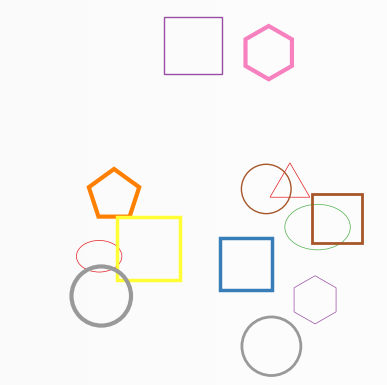[{"shape": "triangle", "thickness": 0.5, "radius": 0.3, "center": [0.748, 0.517]}, {"shape": "oval", "thickness": 0.5, "radius": 0.29, "center": [0.256, 0.334]}, {"shape": "square", "thickness": 2.5, "radius": 0.34, "center": [0.635, 0.313]}, {"shape": "oval", "thickness": 0.5, "radius": 0.42, "center": [0.82, 0.41]}, {"shape": "hexagon", "thickness": 0.5, "radius": 0.31, "center": [0.813, 0.221]}, {"shape": "square", "thickness": 1, "radius": 0.37, "center": [0.498, 0.881]}, {"shape": "pentagon", "thickness": 3, "radius": 0.34, "center": [0.294, 0.493]}, {"shape": "square", "thickness": 2.5, "radius": 0.41, "center": [0.383, 0.354]}, {"shape": "square", "thickness": 2, "radius": 0.32, "center": [0.869, 0.432]}, {"shape": "circle", "thickness": 1, "radius": 0.32, "center": [0.687, 0.509]}, {"shape": "hexagon", "thickness": 3, "radius": 0.35, "center": [0.693, 0.863]}, {"shape": "circle", "thickness": 2, "radius": 0.38, "center": [0.7, 0.101]}, {"shape": "circle", "thickness": 3, "radius": 0.38, "center": [0.261, 0.231]}]